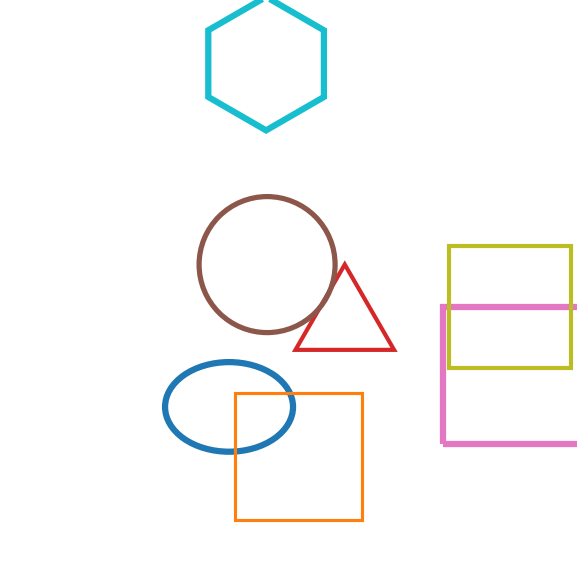[{"shape": "oval", "thickness": 3, "radius": 0.55, "center": [0.397, 0.295]}, {"shape": "square", "thickness": 1.5, "radius": 0.55, "center": [0.517, 0.208]}, {"shape": "triangle", "thickness": 2, "radius": 0.49, "center": [0.597, 0.443]}, {"shape": "circle", "thickness": 2.5, "radius": 0.59, "center": [0.462, 0.541]}, {"shape": "square", "thickness": 3, "radius": 0.59, "center": [0.884, 0.349]}, {"shape": "square", "thickness": 2, "radius": 0.53, "center": [0.883, 0.467]}, {"shape": "hexagon", "thickness": 3, "radius": 0.58, "center": [0.461, 0.889]}]